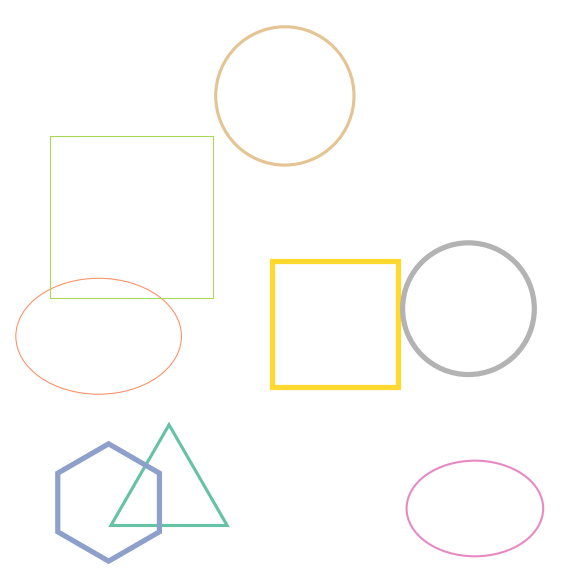[{"shape": "triangle", "thickness": 1.5, "radius": 0.58, "center": [0.293, 0.147]}, {"shape": "oval", "thickness": 0.5, "radius": 0.72, "center": [0.171, 0.417]}, {"shape": "hexagon", "thickness": 2.5, "radius": 0.51, "center": [0.188, 0.129]}, {"shape": "oval", "thickness": 1, "radius": 0.59, "center": [0.822, 0.119]}, {"shape": "square", "thickness": 0.5, "radius": 0.7, "center": [0.228, 0.624]}, {"shape": "square", "thickness": 2.5, "radius": 0.55, "center": [0.58, 0.439]}, {"shape": "circle", "thickness": 1.5, "radius": 0.6, "center": [0.493, 0.833]}, {"shape": "circle", "thickness": 2.5, "radius": 0.57, "center": [0.811, 0.465]}]